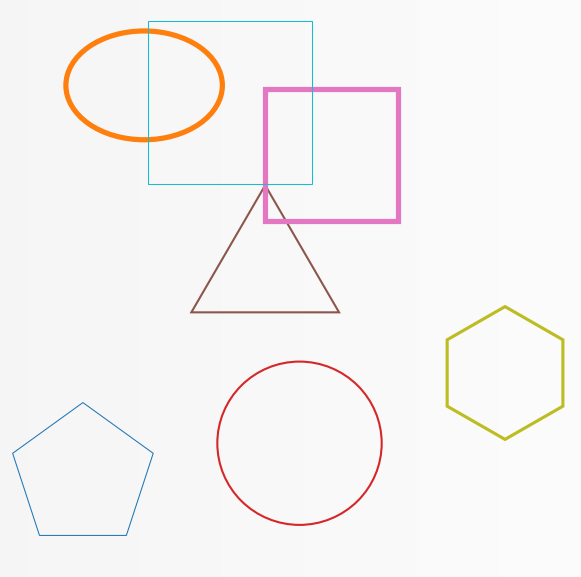[{"shape": "pentagon", "thickness": 0.5, "radius": 0.64, "center": [0.143, 0.175]}, {"shape": "oval", "thickness": 2.5, "radius": 0.67, "center": [0.248, 0.851]}, {"shape": "circle", "thickness": 1, "radius": 0.71, "center": [0.515, 0.232]}, {"shape": "triangle", "thickness": 1, "radius": 0.73, "center": [0.456, 0.532]}, {"shape": "square", "thickness": 2.5, "radius": 0.57, "center": [0.57, 0.731]}, {"shape": "hexagon", "thickness": 1.5, "radius": 0.57, "center": [0.869, 0.353]}, {"shape": "square", "thickness": 0.5, "radius": 0.7, "center": [0.396, 0.822]}]